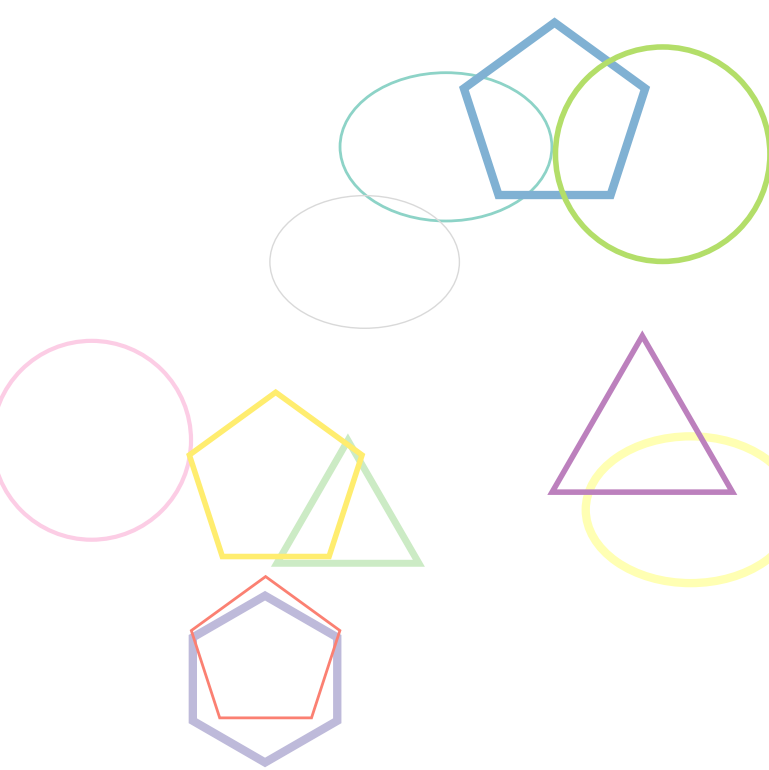[{"shape": "oval", "thickness": 1, "radius": 0.69, "center": [0.579, 0.809]}, {"shape": "oval", "thickness": 3, "radius": 0.68, "center": [0.897, 0.338]}, {"shape": "hexagon", "thickness": 3, "radius": 0.54, "center": [0.344, 0.118]}, {"shape": "pentagon", "thickness": 1, "radius": 0.51, "center": [0.345, 0.15]}, {"shape": "pentagon", "thickness": 3, "radius": 0.62, "center": [0.72, 0.847]}, {"shape": "circle", "thickness": 2, "radius": 0.7, "center": [0.861, 0.8]}, {"shape": "circle", "thickness": 1.5, "radius": 0.65, "center": [0.119, 0.428]}, {"shape": "oval", "thickness": 0.5, "radius": 0.62, "center": [0.474, 0.66]}, {"shape": "triangle", "thickness": 2, "radius": 0.68, "center": [0.834, 0.428]}, {"shape": "triangle", "thickness": 2.5, "radius": 0.53, "center": [0.452, 0.322]}, {"shape": "pentagon", "thickness": 2, "radius": 0.59, "center": [0.358, 0.373]}]